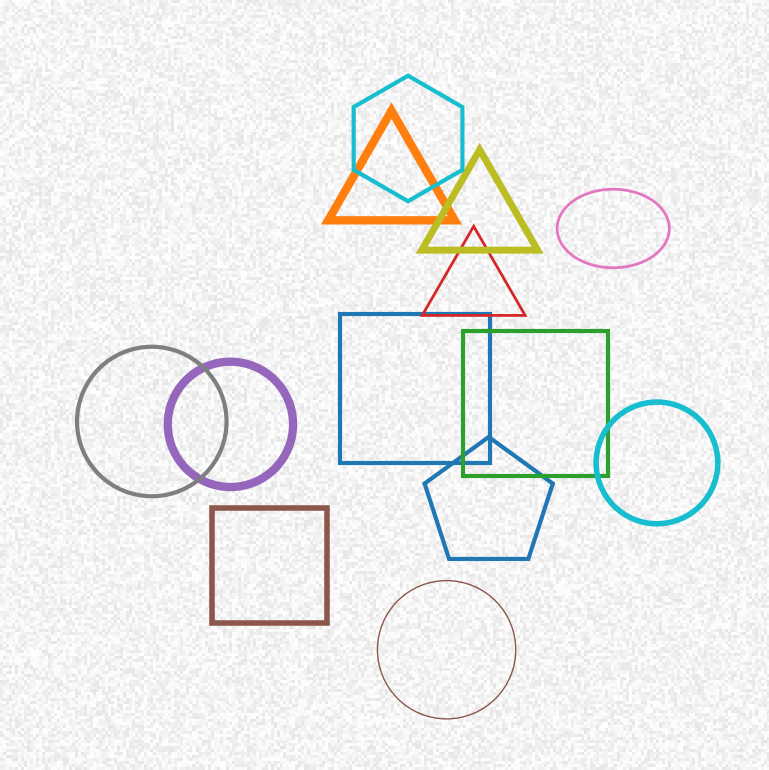[{"shape": "pentagon", "thickness": 1.5, "radius": 0.44, "center": [0.635, 0.345]}, {"shape": "square", "thickness": 1.5, "radius": 0.49, "center": [0.539, 0.496]}, {"shape": "triangle", "thickness": 3, "radius": 0.47, "center": [0.508, 0.761]}, {"shape": "square", "thickness": 1.5, "radius": 0.47, "center": [0.696, 0.476]}, {"shape": "triangle", "thickness": 1, "radius": 0.39, "center": [0.615, 0.629]}, {"shape": "circle", "thickness": 3, "radius": 0.41, "center": [0.299, 0.449]}, {"shape": "square", "thickness": 2, "radius": 0.37, "center": [0.35, 0.266]}, {"shape": "circle", "thickness": 0.5, "radius": 0.45, "center": [0.58, 0.156]}, {"shape": "oval", "thickness": 1, "radius": 0.36, "center": [0.796, 0.703]}, {"shape": "circle", "thickness": 1.5, "radius": 0.49, "center": [0.197, 0.453]}, {"shape": "triangle", "thickness": 2.5, "radius": 0.43, "center": [0.623, 0.719]}, {"shape": "hexagon", "thickness": 1.5, "radius": 0.41, "center": [0.53, 0.82]}, {"shape": "circle", "thickness": 2, "radius": 0.4, "center": [0.853, 0.399]}]